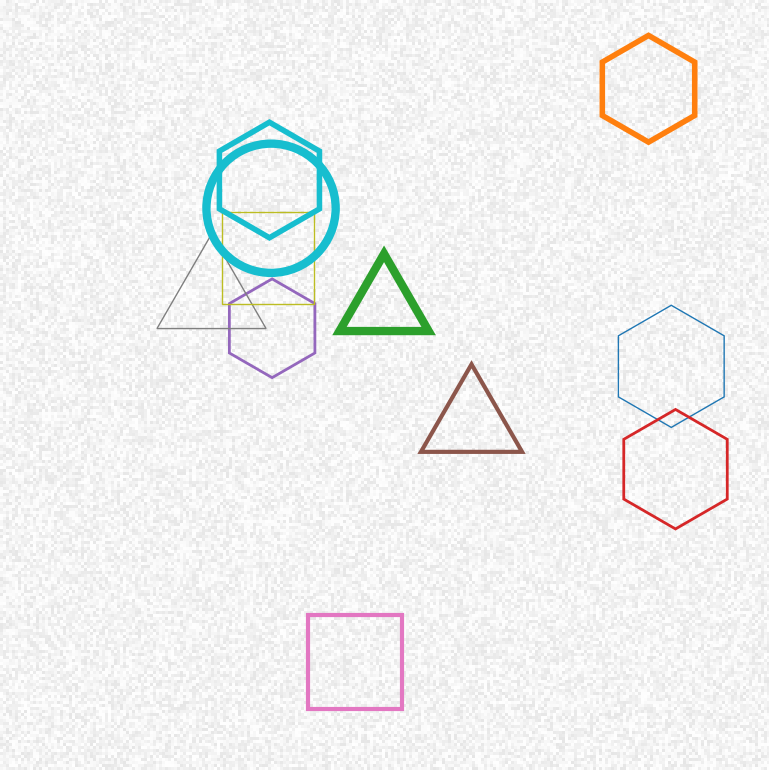[{"shape": "hexagon", "thickness": 0.5, "radius": 0.4, "center": [0.872, 0.524]}, {"shape": "hexagon", "thickness": 2, "radius": 0.35, "center": [0.842, 0.885]}, {"shape": "triangle", "thickness": 3, "radius": 0.33, "center": [0.499, 0.604]}, {"shape": "hexagon", "thickness": 1, "radius": 0.39, "center": [0.877, 0.391]}, {"shape": "hexagon", "thickness": 1, "radius": 0.32, "center": [0.353, 0.574]}, {"shape": "triangle", "thickness": 1.5, "radius": 0.38, "center": [0.612, 0.451]}, {"shape": "square", "thickness": 1.5, "radius": 0.3, "center": [0.461, 0.14]}, {"shape": "triangle", "thickness": 0.5, "radius": 0.41, "center": [0.275, 0.614]}, {"shape": "square", "thickness": 0.5, "radius": 0.3, "center": [0.348, 0.665]}, {"shape": "hexagon", "thickness": 2, "radius": 0.38, "center": [0.35, 0.766]}, {"shape": "circle", "thickness": 3, "radius": 0.42, "center": [0.352, 0.73]}]